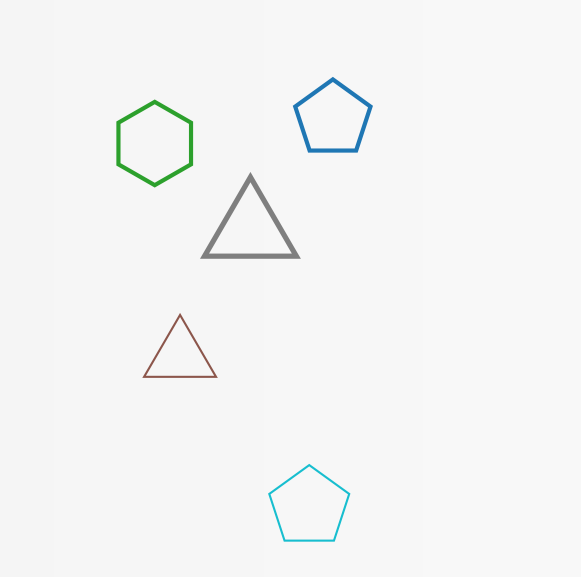[{"shape": "pentagon", "thickness": 2, "radius": 0.34, "center": [0.573, 0.794]}, {"shape": "hexagon", "thickness": 2, "radius": 0.36, "center": [0.266, 0.751]}, {"shape": "triangle", "thickness": 1, "radius": 0.36, "center": [0.31, 0.382]}, {"shape": "triangle", "thickness": 2.5, "radius": 0.46, "center": [0.431, 0.601]}, {"shape": "pentagon", "thickness": 1, "radius": 0.36, "center": [0.532, 0.121]}]